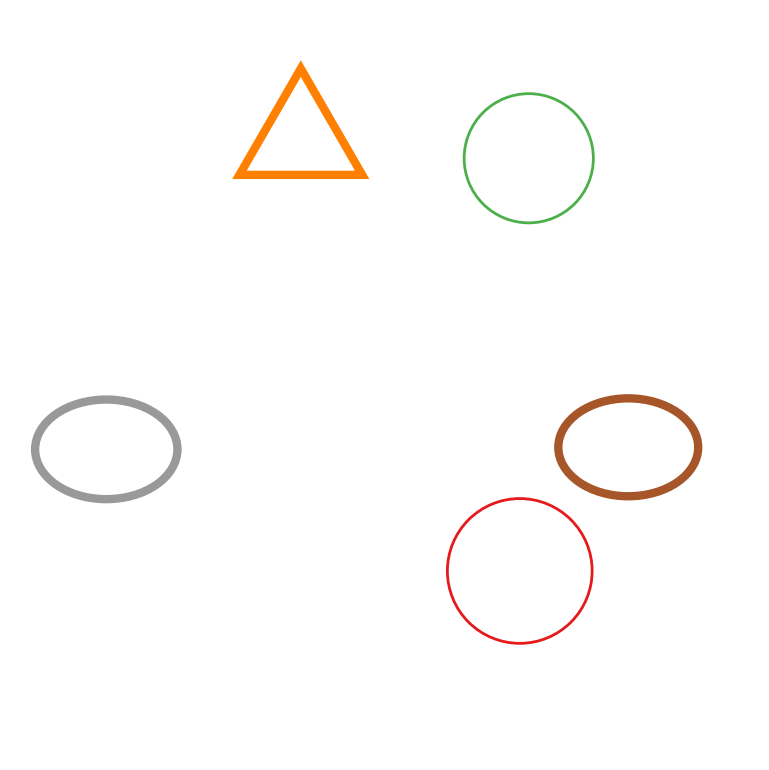[{"shape": "circle", "thickness": 1, "radius": 0.47, "center": [0.675, 0.258]}, {"shape": "circle", "thickness": 1, "radius": 0.42, "center": [0.687, 0.794]}, {"shape": "triangle", "thickness": 3, "radius": 0.46, "center": [0.391, 0.819]}, {"shape": "oval", "thickness": 3, "radius": 0.45, "center": [0.816, 0.419]}, {"shape": "oval", "thickness": 3, "radius": 0.46, "center": [0.138, 0.416]}]